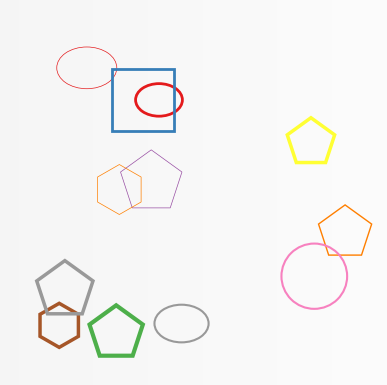[{"shape": "oval", "thickness": 0.5, "radius": 0.39, "center": [0.224, 0.824]}, {"shape": "oval", "thickness": 2, "radius": 0.3, "center": [0.41, 0.74]}, {"shape": "square", "thickness": 2, "radius": 0.4, "center": [0.369, 0.739]}, {"shape": "pentagon", "thickness": 3, "radius": 0.36, "center": [0.3, 0.135]}, {"shape": "pentagon", "thickness": 0.5, "radius": 0.42, "center": [0.39, 0.527]}, {"shape": "hexagon", "thickness": 0.5, "radius": 0.32, "center": [0.308, 0.508]}, {"shape": "pentagon", "thickness": 1, "radius": 0.36, "center": [0.891, 0.396]}, {"shape": "pentagon", "thickness": 2.5, "radius": 0.32, "center": [0.802, 0.63]}, {"shape": "hexagon", "thickness": 2.5, "radius": 0.29, "center": [0.153, 0.155]}, {"shape": "circle", "thickness": 1.5, "radius": 0.42, "center": [0.811, 0.283]}, {"shape": "pentagon", "thickness": 2.5, "radius": 0.38, "center": [0.167, 0.247]}, {"shape": "oval", "thickness": 1.5, "radius": 0.35, "center": [0.468, 0.16]}]